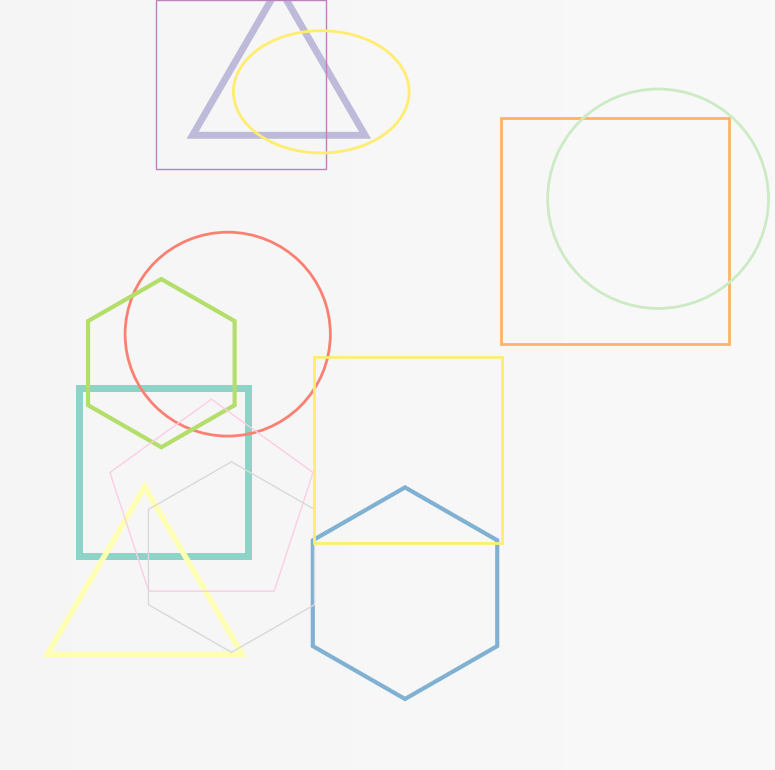[{"shape": "square", "thickness": 2.5, "radius": 0.55, "center": [0.211, 0.387]}, {"shape": "triangle", "thickness": 2, "radius": 0.73, "center": [0.187, 0.223]}, {"shape": "triangle", "thickness": 2.5, "radius": 0.64, "center": [0.36, 0.889]}, {"shape": "circle", "thickness": 1, "radius": 0.66, "center": [0.294, 0.566]}, {"shape": "hexagon", "thickness": 1.5, "radius": 0.69, "center": [0.523, 0.23]}, {"shape": "square", "thickness": 1, "radius": 0.73, "center": [0.794, 0.7]}, {"shape": "hexagon", "thickness": 1.5, "radius": 0.55, "center": [0.208, 0.528]}, {"shape": "pentagon", "thickness": 0.5, "radius": 0.69, "center": [0.273, 0.344]}, {"shape": "hexagon", "thickness": 0.5, "radius": 0.62, "center": [0.299, 0.277]}, {"shape": "square", "thickness": 0.5, "radius": 0.55, "center": [0.311, 0.89]}, {"shape": "circle", "thickness": 1, "radius": 0.71, "center": [0.849, 0.742]}, {"shape": "oval", "thickness": 1, "radius": 0.57, "center": [0.415, 0.881]}, {"shape": "square", "thickness": 1, "radius": 0.6, "center": [0.527, 0.415]}]